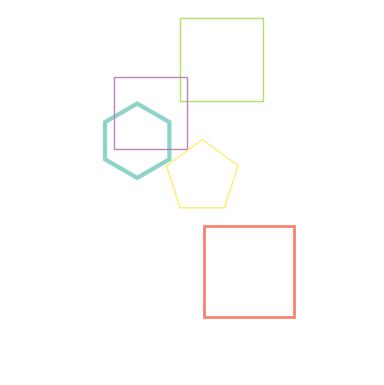[{"shape": "hexagon", "thickness": 3, "radius": 0.48, "center": [0.356, 0.634]}, {"shape": "square", "thickness": 2, "radius": 0.59, "center": [0.647, 0.295]}, {"shape": "square", "thickness": 1, "radius": 0.54, "center": [0.575, 0.846]}, {"shape": "square", "thickness": 1, "radius": 0.47, "center": [0.391, 0.707]}, {"shape": "pentagon", "thickness": 1, "radius": 0.49, "center": [0.525, 0.539]}]